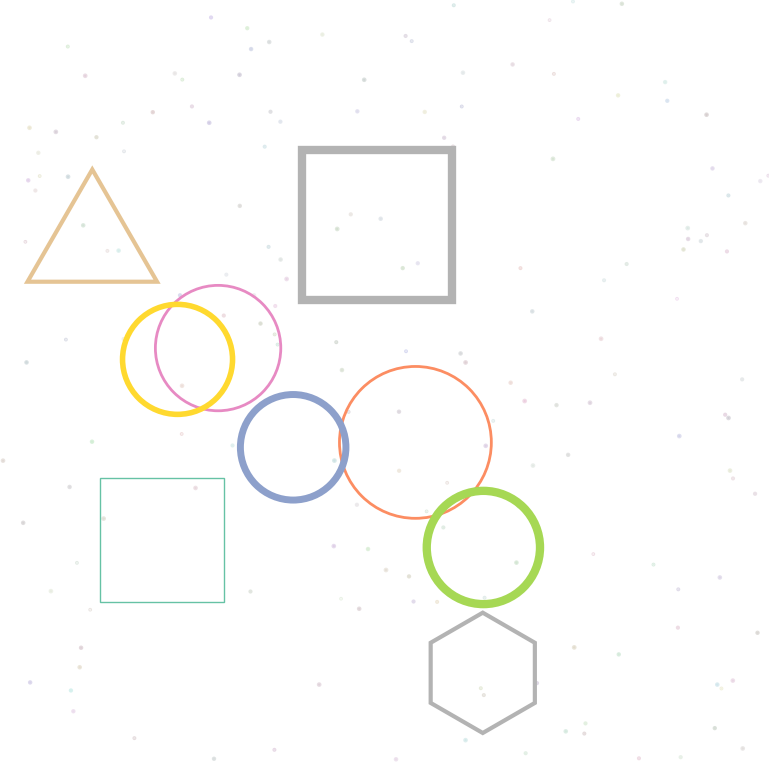[{"shape": "square", "thickness": 0.5, "radius": 0.4, "center": [0.21, 0.298]}, {"shape": "circle", "thickness": 1, "radius": 0.49, "center": [0.539, 0.425]}, {"shape": "circle", "thickness": 2.5, "radius": 0.34, "center": [0.381, 0.419]}, {"shape": "circle", "thickness": 1, "radius": 0.41, "center": [0.283, 0.548]}, {"shape": "circle", "thickness": 3, "radius": 0.37, "center": [0.628, 0.289]}, {"shape": "circle", "thickness": 2, "radius": 0.36, "center": [0.231, 0.533]}, {"shape": "triangle", "thickness": 1.5, "radius": 0.49, "center": [0.12, 0.683]}, {"shape": "hexagon", "thickness": 1.5, "radius": 0.39, "center": [0.627, 0.126]}, {"shape": "square", "thickness": 3, "radius": 0.49, "center": [0.49, 0.708]}]